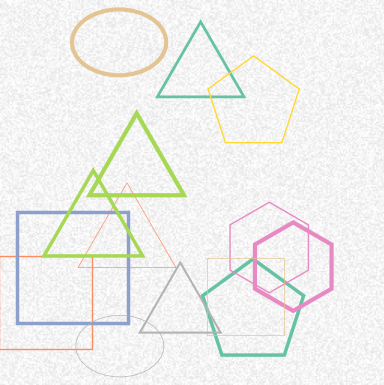[{"shape": "triangle", "thickness": 2, "radius": 0.65, "center": [0.521, 0.813]}, {"shape": "pentagon", "thickness": 2.5, "radius": 0.69, "center": [0.657, 0.189]}, {"shape": "triangle", "thickness": 0.5, "radius": 0.73, "center": [0.33, 0.378]}, {"shape": "square", "thickness": 1, "radius": 0.6, "center": [0.119, 0.215]}, {"shape": "square", "thickness": 2.5, "radius": 0.72, "center": [0.187, 0.306]}, {"shape": "hexagon", "thickness": 1, "radius": 0.59, "center": [0.699, 0.357]}, {"shape": "hexagon", "thickness": 3, "radius": 0.57, "center": [0.762, 0.307]}, {"shape": "triangle", "thickness": 2.5, "radius": 0.74, "center": [0.242, 0.409]}, {"shape": "triangle", "thickness": 3, "radius": 0.71, "center": [0.355, 0.564]}, {"shape": "pentagon", "thickness": 1, "radius": 0.62, "center": [0.659, 0.73]}, {"shape": "square", "thickness": 0.5, "radius": 0.5, "center": [0.637, 0.229]}, {"shape": "oval", "thickness": 3, "radius": 0.61, "center": [0.309, 0.89]}, {"shape": "oval", "thickness": 0.5, "radius": 0.57, "center": [0.311, 0.101]}, {"shape": "triangle", "thickness": 1.5, "radius": 0.61, "center": [0.468, 0.197]}]